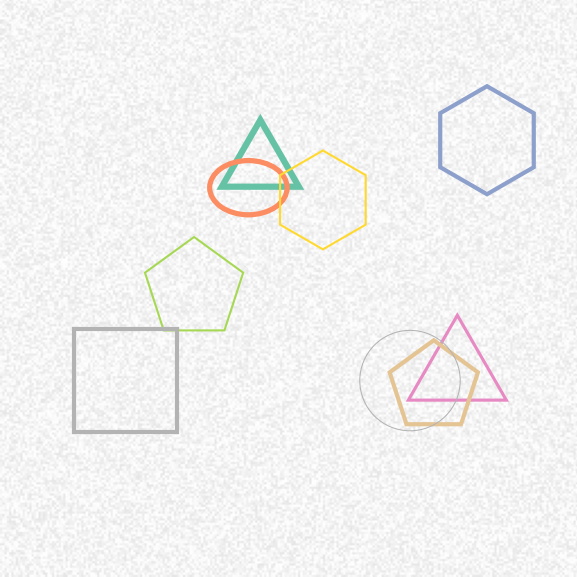[{"shape": "triangle", "thickness": 3, "radius": 0.39, "center": [0.451, 0.714]}, {"shape": "oval", "thickness": 2.5, "radius": 0.34, "center": [0.43, 0.674]}, {"shape": "hexagon", "thickness": 2, "radius": 0.47, "center": [0.843, 0.756]}, {"shape": "triangle", "thickness": 1.5, "radius": 0.49, "center": [0.792, 0.355]}, {"shape": "pentagon", "thickness": 1, "radius": 0.45, "center": [0.336, 0.499]}, {"shape": "hexagon", "thickness": 1, "radius": 0.43, "center": [0.559, 0.653]}, {"shape": "pentagon", "thickness": 2, "radius": 0.4, "center": [0.751, 0.33]}, {"shape": "square", "thickness": 2, "radius": 0.45, "center": [0.217, 0.341]}, {"shape": "circle", "thickness": 0.5, "radius": 0.43, "center": [0.71, 0.34]}]